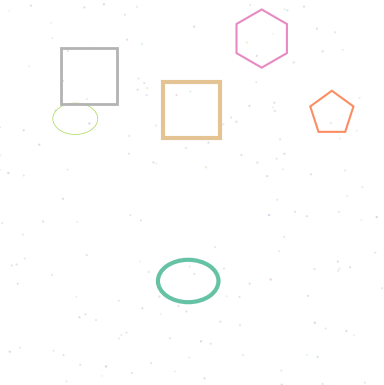[{"shape": "oval", "thickness": 3, "radius": 0.39, "center": [0.489, 0.27]}, {"shape": "pentagon", "thickness": 1.5, "radius": 0.3, "center": [0.862, 0.705]}, {"shape": "hexagon", "thickness": 1.5, "radius": 0.38, "center": [0.68, 0.9]}, {"shape": "oval", "thickness": 0.5, "radius": 0.29, "center": [0.196, 0.691]}, {"shape": "square", "thickness": 3, "radius": 0.37, "center": [0.497, 0.714]}, {"shape": "square", "thickness": 2, "radius": 0.36, "center": [0.232, 0.802]}]